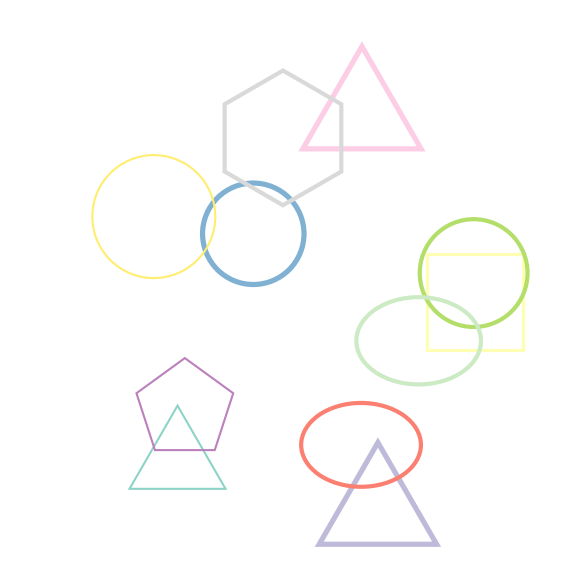[{"shape": "triangle", "thickness": 1, "radius": 0.48, "center": [0.307, 0.201]}, {"shape": "square", "thickness": 1.5, "radius": 0.42, "center": [0.822, 0.476]}, {"shape": "triangle", "thickness": 2.5, "radius": 0.59, "center": [0.654, 0.115]}, {"shape": "oval", "thickness": 2, "radius": 0.52, "center": [0.625, 0.229]}, {"shape": "circle", "thickness": 2.5, "radius": 0.44, "center": [0.439, 0.594]}, {"shape": "circle", "thickness": 2, "radius": 0.47, "center": [0.82, 0.526]}, {"shape": "triangle", "thickness": 2.5, "radius": 0.59, "center": [0.627, 0.801]}, {"shape": "hexagon", "thickness": 2, "radius": 0.58, "center": [0.49, 0.76]}, {"shape": "pentagon", "thickness": 1, "radius": 0.44, "center": [0.32, 0.291]}, {"shape": "oval", "thickness": 2, "radius": 0.54, "center": [0.725, 0.409]}, {"shape": "circle", "thickness": 1, "radius": 0.53, "center": [0.266, 0.624]}]